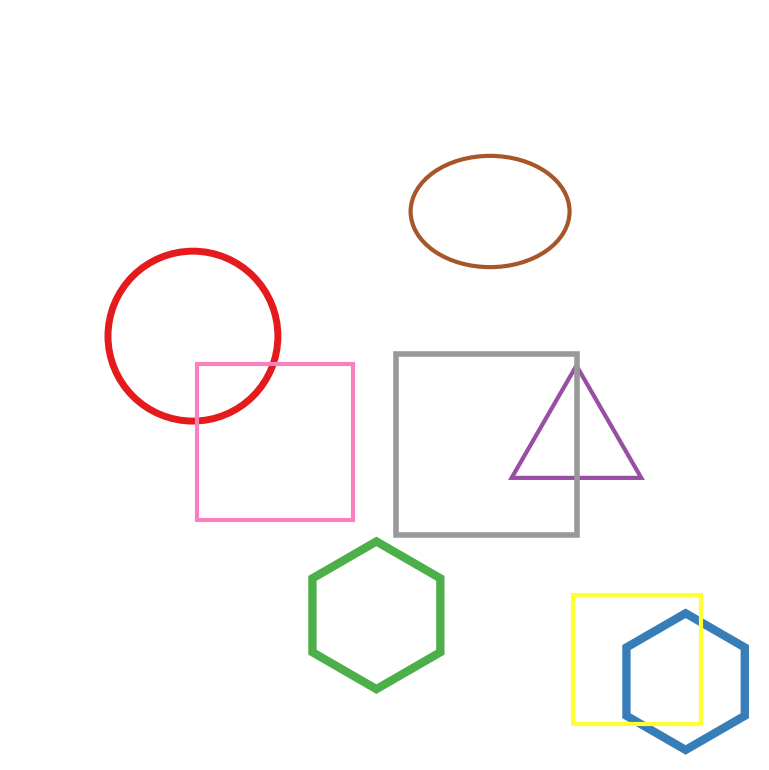[{"shape": "circle", "thickness": 2.5, "radius": 0.55, "center": [0.251, 0.563]}, {"shape": "hexagon", "thickness": 3, "radius": 0.44, "center": [0.89, 0.115]}, {"shape": "hexagon", "thickness": 3, "radius": 0.48, "center": [0.489, 0.201]}, {"shape": "triangle", "thickness": 1.5, "radius": 0.49, "center": [0.749, 0.428]}, {"shape": "square", "thickness": 1.5, "radius": 0.42, "center": [0.827, 0.143]}, {"shape": "oval", "thickness": 1.5, "radius": 0.52, "center": [0.636, 0.725]}, {"shape": "square", "thickness": 1.5, "radius": 0.51, "center": [0.357, 0.426]}, {"shape": "square", "thickness": 2, "radius": 0.59, "center": [0.632, 0.422]}]